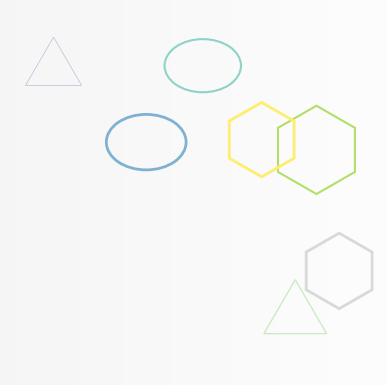[{"shape": "oval", "thickness": 1.5, "radius": 0.49, "center": [0.523, 0.829]}, {"shape": "triangle", "thickness": 0.5, "radius": 0.42, "center": [0.138, 0.82]}, {"shape": "oval", "thickness": 2, "radius": 0.51, "center": [0.377, 0.631]}, {"shape": "hexagon", "thickness": 1.5, "radius": 0.57, "center": [0.817, 0.611]}, {"shape": "hexagon", "thickness": 2, "radius": 0.49, "center": [0.875, 0.296]}, {"shape": "triangle", "thickness": 1, "radius": 0.47, "center": [0.762, 0.18]}, {"shape": "hexagon", "thickness": 2, "radius": 0.48, "center": [0.675, 0.637]}]